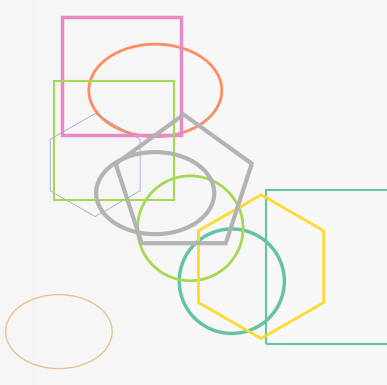[{"shape": "circle", "thickness": 2.5, "radius": 0.68, "center": [0.598, 0.27]}, {"shape": "square", "thickness": 1.5, "radius": 1.0, "center": [0.887, 0.306]}, {"shape": "oval", "thickness": 2, "radius": 0.86, "center": [0.401, 0.765]}, {"shape": "hexagon", "thickness": 0.5, "radius": 0.67, "center": [0.246, 0.571]}, {"shape": "square", "thickness": 2.5, "radius": 0.77, "center": [0.314, 0.804]}, {"shape": "square", "thickness": 1.5, "radius": 0.77, "center": [0.294, 0.634]}, {"shape": "circle", "thickness": 2, "radius": 0.68, "center": [0.491, 0.407]}, {"shape": "hexagon", "thickness": 2, "radius": 0.93, "center": [0.674, 0.307]}, {"shape": "oval", "thickness": 1, "radius": 0.69, "center": [0.152, 0.139]}, {"shape": "oval", "thickness": 3, "radius": 0.76, "center": [0.401, 0.498]}, {"shape": "pentagon", "thickness": 3, "radius": 0.92, "center": [0.474, 0.518]}]